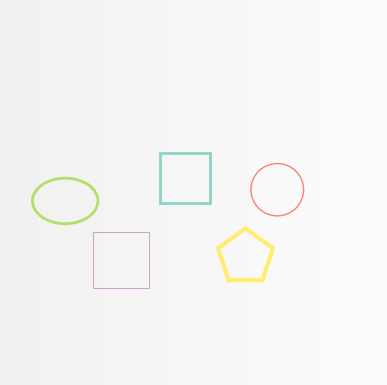[{"shape": "square", "thickness": 2, "radius": 0.32, "center": [0.478, 0.538]}, {"shape": "circle", "thickness": 1, "radius": 0.34, "center": [0.716, 0.507]}, {"shape": "oval", "thickness": 2, "radius": 0.42, "center": [0.168, 0.478]}, {"shape": "square", "thickness": 0.5, "radius": 0.36, "center": [0.313, 0.325]}, {"shape": "pentagon", "thickness": 3, "radius": 0.37, "center": [0.634, 0.332]}]